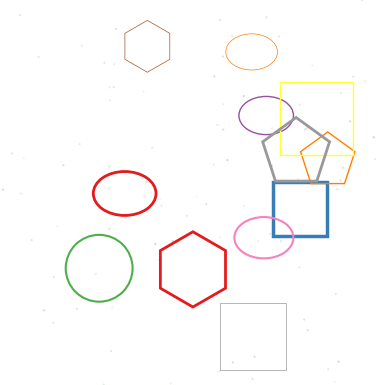[{"shape": "oval", "thickness": 2, "radius": 0.41, "center": [0.324, 0.497]}, {"shape": "hexagon", "thickness": 2, "radius": 0.49, "center": [0.501, 0.3]}, {"shape": "square", "thickness": 2.5, "radius": 0.35, "center": [0.779, 0.456]}, {"shape": "circle", "thickness": 1.5, "radius": 0.43, "center": [0.258, 0.303]}, {"shape": "oval", "thickness": 1, "radius": 0.35, "center": [0.691, 0.7]}, {"shape": "pentagon", "thickness": 1, "radius": 0.37, "center": [0.851, 0.583]}, {"shape": "oval", "thickness": 0.5, "radius": 0.34, "center": [0.654, 0.865]}, {"shape": "square", "thickness": 1, "radius": 0.47, "center": [0.822, 0.692]}, {"shape": "hexagon", "thickness": 0.5, "radius": 0.34, "center": [0.383, 0.88]}, {"shape": "oval", "thickness": 1.5, "radius": 0.38, "center": [0.685, 0.383]}, {"shape": "square", "thickness": 0.5, "radius": 0.43, "center": [0.657, 0.126]}, {"shape": "pentagon", "thickness": 2, "radius": 0.46, "center": [0.769, 0.603]}]